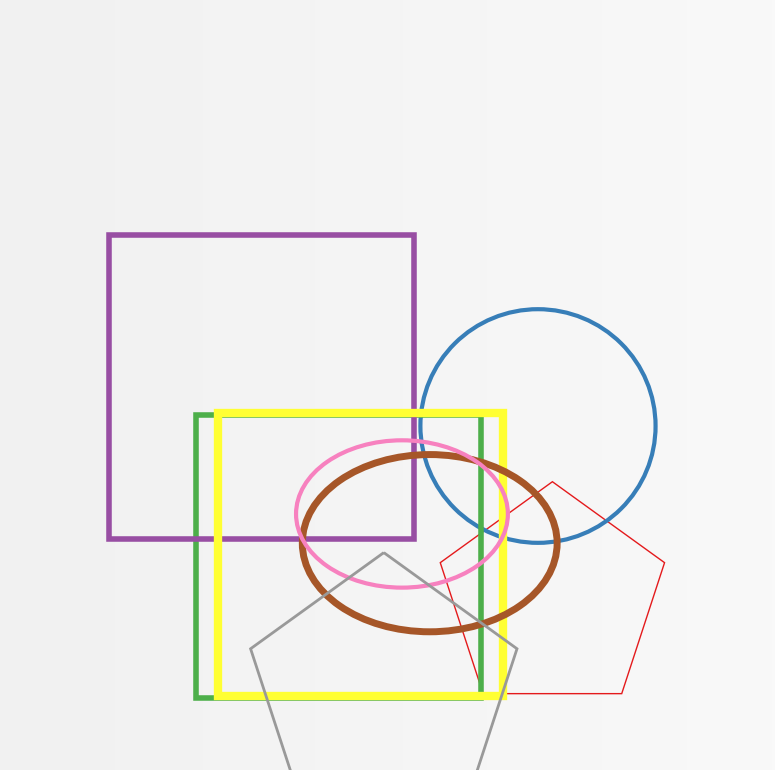[{"shape": "pentagon", "thickness": 0.5, "radius": 0.76, "center": [0.713, 0.222]}, {"shape": "circle", "thickness": 1.5, "radius": 0.76, "center": [0.694, 0.447]}, {"shape": "square", "thickness": 2, "radius": 0.92, "center": [0.436, 0.278]}, {"shape": "square", "thickness": 2, "radius": 0.99, "center": [0.337, 0.497]}, {"shape": "square", "thickness": 3, "radius": 0.92, "center": [0.465, 0.28]}, {"shape": "oval", "thickness": 2.5, "radius": 0.82, "center": [0.554, 0.295]}, {"shape": "oval", "thickness": 1.5, "radius": 0.68, "center": [0.519, 0.333]}, {"shape": "pentagon", "thickness": 1, "radius": 0.9, "center": [0.495, 0.102]}]